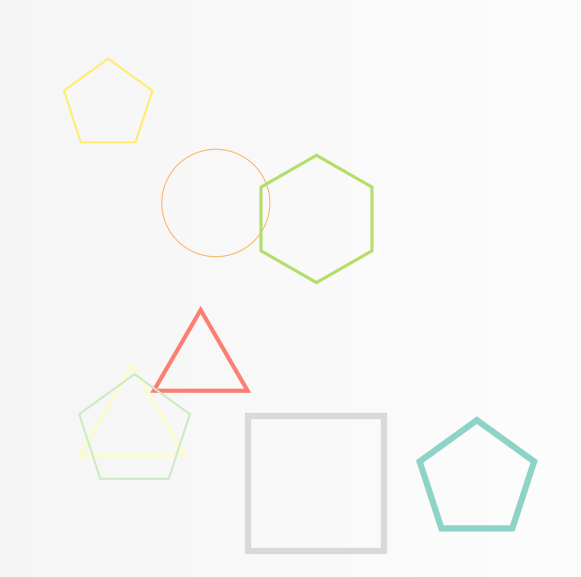[{"shape": "pentagon", "thickness": 3, "radius": 0.52, "center": [0.82, 0.168]}, {"shape": "triangle", "thickness": 1, "radius": 0.52, "center": [0.227, 0.263]}, {"shape": "triangle", "thickness": 2, "radius": 0.47, "center": [0.345, 0.369]}, {"shape": "circle", "thickness": 0.5, "radius": 0.46, "center": [0.371, 0.648]}, {"shape": "hexagon", "thickness": 1.5, "radius": 0.55, "center": [0.545, 0.62]}, {"shape": "square", "thickness": 3, "radius": 0.58, "center": [0.544, 0.162]}, {"shape": "pentagon", "thickness": 1, "radius": 0.5, "center": [0.231, 0.251]}, {"shape": "pentagon", "thickness": 1, "radius": 0.4, "center": [0.186, 0.817]}]